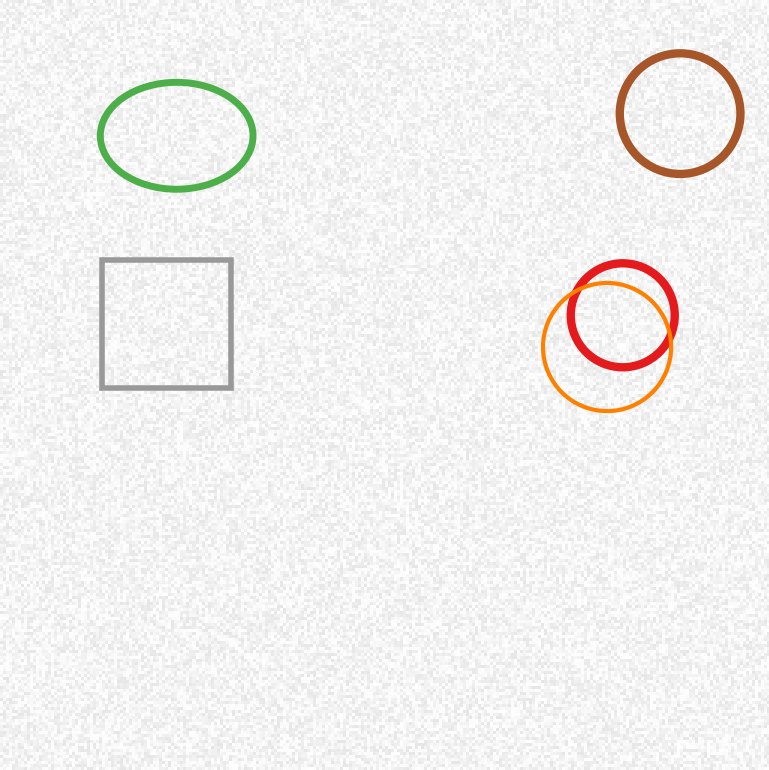[{"shape": "circle", "thickness": 3, "radius": 0.34, "center": [0.809, 0.591]}, {"shape": "oval", "thickness": 2.5, "radius": 0.5, "center": [0.229, 0.824]}, {"shape": "circle", "thickness": 1.5, "radius": 0.42, "center": [0.788, 0.549]}, {"shape": "circle", "thickness": 3, "radius": 0.39, "center": [0.883, 0.852]}, {"shape": "square", "thickness": 2, "radius": 0.42, "center": [0.216, 0.579]}]